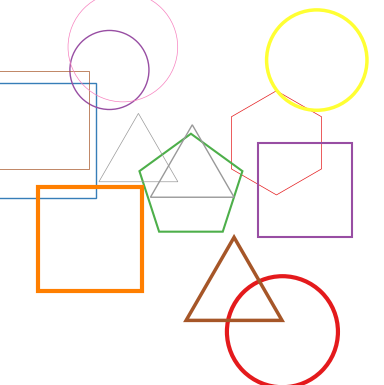[{"shape": "circle", "thickness": 3, "radius": 0.72, "center": [0.734, 0.138]}, {"shape": "hexagon", "thickness": 0.5, "radius": 0.68, "center": [0.718, 0.629]}, {"shape": "square", "thickness": 1, "radius": 0.74, "center": [0.101, 0.634]}, {"shape": "pentagon", "thickness": 1.5, "radius": 0.7, "center": [0.496, 0.512]}, {"shape": "circle", "thickness": 1, "radius": 0.51, "center": [0.284, 0.818]}, {"shape": "square", "thickness": 1.5, "radius": 0.61, "center": [0.793, 0.506]}, {"shape": "square", "thickness": 3, "radius": 0.68, "center": [0.234, 0.38]}, {"shape": "circle", "thickness": 2.5, "radius": 0.65, "center": [0.823, 0.844]}, {"shape": "square", "thickness": 0.5, "radius": 0.63, "center": [0.103, 0.688]}, {"shape": "triangle", "thickness": 2.5, "radius": 0.72, "center": [0.608, 0.24]}, {"shape": "circle", "thickness": 0.5, "radius": 0.71, "center": [0.319, 0.878]}, {"shape": "triangle", "thickness": 1, "radius": 0.63, "center": [0.499, 0.55]}, {"shape": "triangle", "thickness": 0.5, "radius": 0.59, "center": [0.359, 0.587]}]